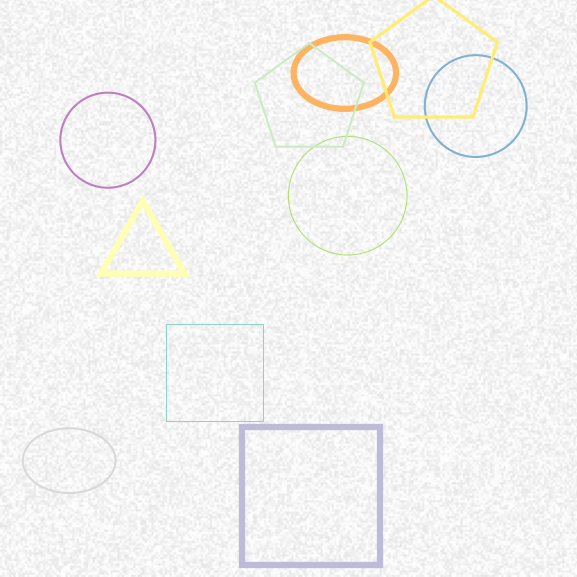[{"shape": "square", "thickness": 0.5, "radius": 0.42, "center": [0.371, 0.354]}, {"shape": "triangle", "thickness": 3, "radius": 0.42, "center": [0.247, 0.567]}, {"shape": "square", "thickness": 3, "radius": 0.6, "center": [0.538, 0.14]}, {"shape": "circle", "thickness": 1, "radius": 0.44, "center": [0.824, 0.815]}, {"shape": "oval", "thickness": 3, "radius": 0.44, "center": [0.597, 0.873]}, {"shape": "circle", "thickness": 0.5, "radius": 0.51, "center": [0.602, 0.66]}, {"shape": "oval", "thickness": 1, "radius": 0.4, "center": [0.12, 0.201]}, {"shape": "circle", "thickness": 1, "radius": 0.41, "center": [0.187, 0.756]}, {"shape": "pentagon", "thickness": 1, "radius": 0.5, "center": [0.536, 0.825]}, {"shape": "pentagon", "thickness": 1.5, "radius": 0.58, "center": [0.751, 0.89]}]